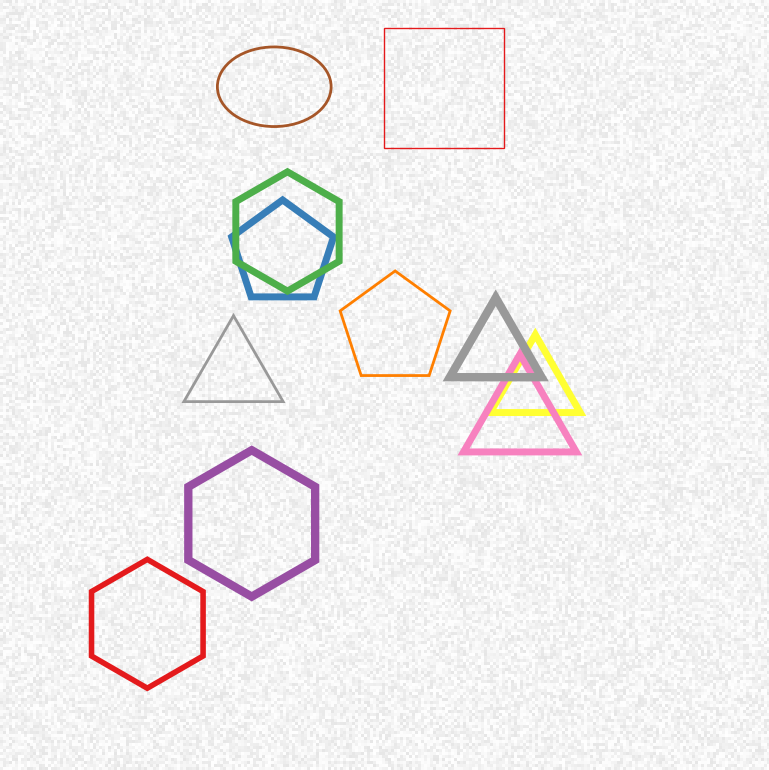[{"shape": "square", "thickness": 0.5, "radius": 0.39, "center": [0.577, 0.886]}, {"shape": "hexagon", "thickness": 2, "radius": 0.42, "center": [0.191, 0.19]}, {"shape": "pentagon", "thickness": 2.5, "radius": 0.35, "center": [0.367, 0.671]}, {"shape": "hexagon", "thickness": 2.5, "radius": 0.39, "center": [0.373, 0.699]}, {"shape": "hexagon", "thickness": 3, "radius": 0.48, "center": [0.327, 0.32]}, {"shape": "pentagon", "thickness": 1, "radius": 0.38, "center": [0.513, 0.573]}, {"shape": "triangle", "thickness": 2.5, "radius": 0.34, "center": [0.695, 0.498]}, {"shape": "oval", "thickness": 1, "radius": 0.37, "center": [0.356, 0.887]}, {"shape": "triangle", "thickness": 2.5, "radius": 0.42, "center": [0.675, 0.455]}, {"shape": "triangle", "thickness": 1, "radius": 0.37, "center": [0.303, 0.516]}, {"shape": "triangle", "thickness": 3, "radius": 0.34, "center": [0.644, 0.545]}]